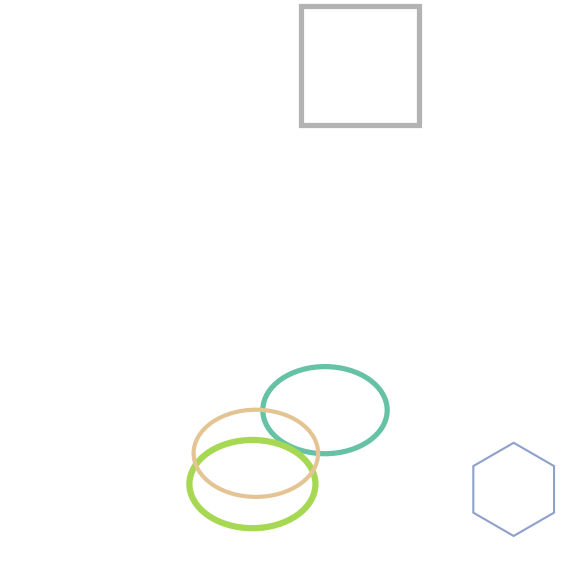[{"shape": "oval", "thickness": 2.5, "radius": 0.54, "center": [0.563, 0.289]}, {"shape": "hexagon", "thickness": 1, "radius": 0.4, "center": [0.889, 0.152]}, {"shape": "oval", "thickness": 3, "radius": 0.55, "center": [0.437, 0.161]}, {"shape": "oval", "thickness": 2, "radius": 0.54, "center": [0.443, 0.214]}, {"shape": "square", "thickness": 2.5, "radius": 0.51, "center": [0.623, 0.886]}]